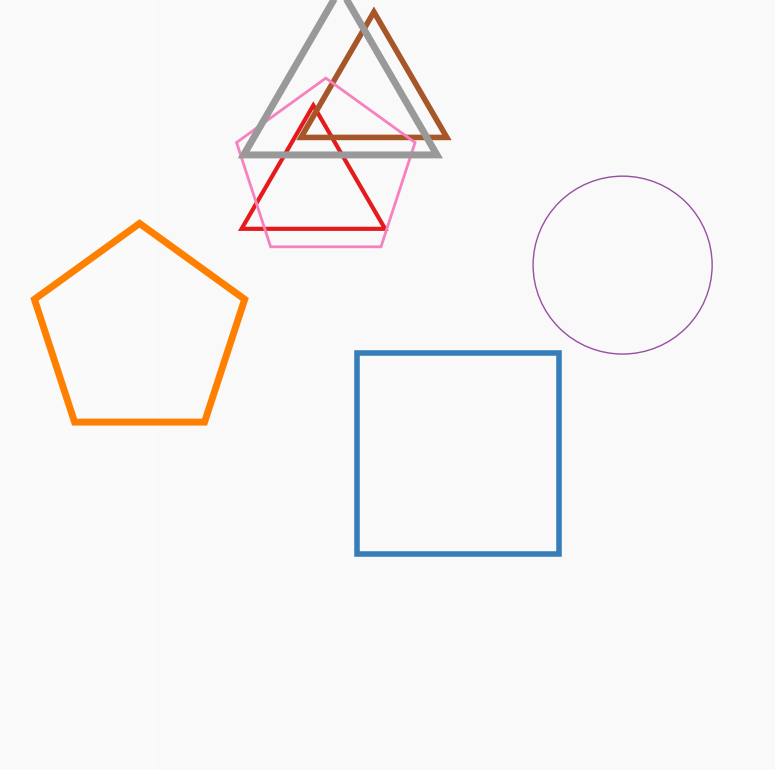[{"shape": "triangle", "thickness": 1.5, "radius": 0.53, "center": [0.404, 0.756]}, {"shape": "square", "thickness": 2, "radius": 0.65, "center": [0.591, 0.411]}, {"shape": "circle", "thickness": 0.5, "radius": 0.58, "center": [0.803, 0.656]}, {"shape": "pentagon", "thickness": 2.5, "radius": 0.71, "center": [0.18, 0.567]}, {"shape": "triangle", "thickness": 2, "radius": 0.54, "center": [0.482, 0.876]}, {"shape": "pentagon", "thickness": 1, "radius": 0.61, "center": [0.42, 0.777]}, {"shape": "triangle", "thickness": 2.5, "radius": 0.72, "center": [0.439, 0.871]}]